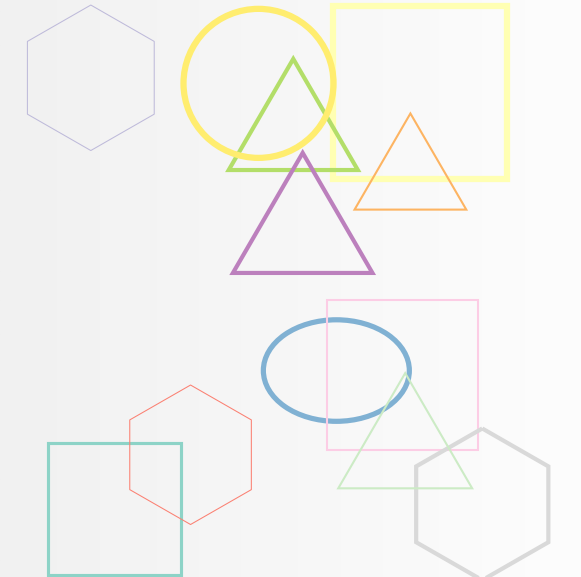[{"shape": "square", "thickness": 1.5, "radius": 0.57, "center": [0.197, 0.118]}, {"shape": "square", "thickness": 3, "radius": 0.75, "center": [0.723, 0.839]}, {"shape": "hexagon", "thickness": 0.5, "radius": 0.63, "center": [0.156, 0.864]}, {"shape": "hexagon", "thickness": 0.5, "radius": 0.6, "center": [0.328, 0.212]}, {"shape": "oval", "thickness": 2.5, "radius": 0.63, "center": [0.579, 0.357]}, {"shape": "triangle", "thickness": 1, "radius": 0.55, "center": [0.706, 0.692]}, {"shape": "triangle", "thickness": 2, "radius": 0.64, "center": [0.505, 0.769]}, {"shape": "square", "thickness": 1, "radius": 0.65, "center": [0.692, 0.35]}, {"shape": "hexagon", "thickness": 2, "radius": 0.66, "center": [0.83, 0.126]}, {"shape": "triangle", "thickness": 2, "radius": 0.69, "center": [0.521, 0.596]}, {"shape": "triangle", "thickness": 1, "radius": 0.67, "center": [0.697, 0.22]}, {"shape": "circle", "thickness": 3, "radius": 0.65, "center": [0.445, 0.855]}]